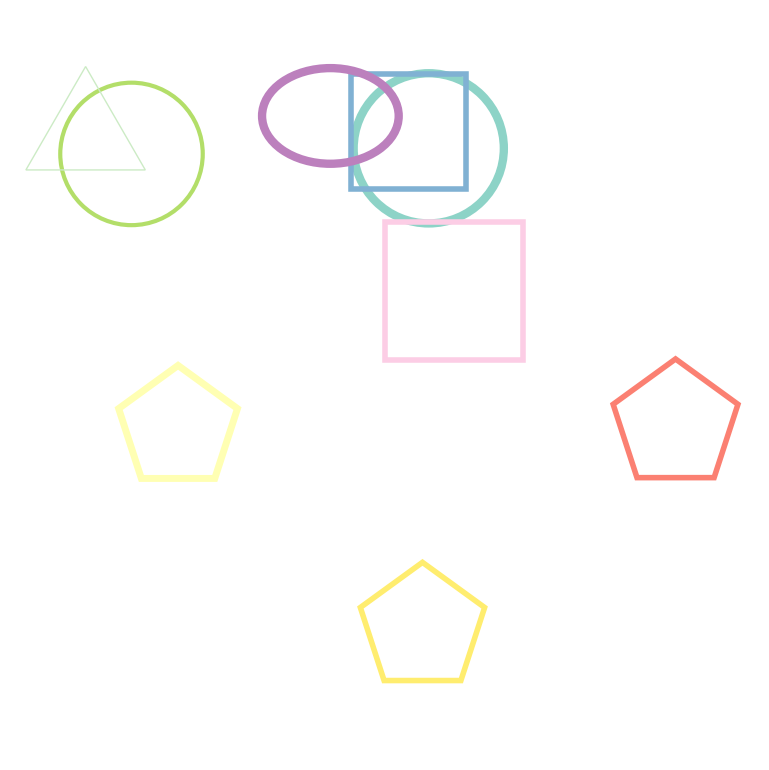[{"shape": "circle", "thickness": 3, "radius": 0.49, "center": [0.557, 0.807]}, {"shape": "pentagon", "thickness": 2.5, "radius": 0.41, "center": [0.231, 0.444]}, {"shape": "pentagon", "thickness": 2, "radius": 0.43, "center": [0.877, 0.449]}, {"shape": "square", "thickness": 2, "radius": 0.37, "center": [0.53, 0.829]}, {"shape": "circle", "thickness": 1.5, "radius": 0.46, "center": [0.171, 0.8]}, {"shape": "square", "thickness": 2, "radius": 0.45, "center": [0.589, 0.622]}, {"shape": "oval", "thickness": 3, "radius": 0.44, "center": [0.429, 0.849]}, {"shape": "triangle", "thickness": 0.5, "radius": 0.45, "center": [0.111, 0.824]}, {"shape": "pentagon", "thickness": 2, "radius": 0.42, "center": [0.549, 0.185]}]